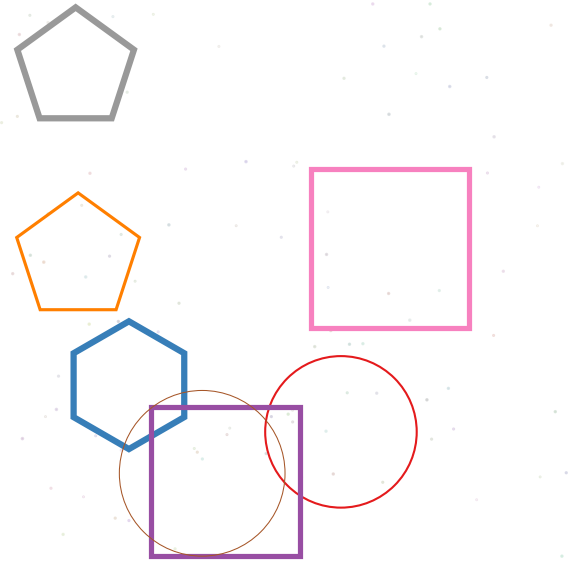[{"shape": "circle", "thickness": 1, "radius": 0.66, "center": [0.59, 0.251]}, {"shape": "hexagon", "thickness": 3, "radius": 0.55, "center": [0.223, 0.332]}, {"shape": "square", "thickness": 2.5, "radius": 0.65, "center": [0.391, 0.165]}, {"shape": "pentagon", "thickness": 1.5, "radius": 0.56, "center": [0.135, 0.553]}, {"shape": "circle", "thickness": 0.5, "radius": 0.72, "center": [0.35, 0.18]}, {"shape": "square", "thickness": 2.5, "radius": 0.69, "center": [0.675, 0.569]}, {"shape": "pentagon", "thickness": 3, "radius": 0.53, "center": [0.131, 0.88]}]